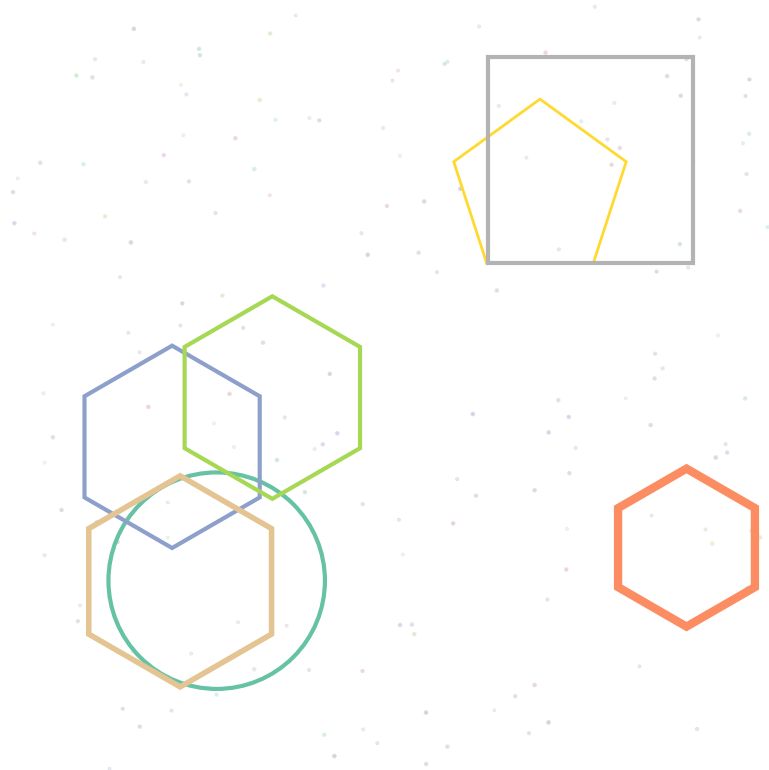[{"shape": "circle", "thickness": 1.5, "radius": 0.7, "center": [0.281, 0.246]}, {"shape": "hexagon", "thickness": 3, "radius": 0.51, "center": [0.892, 0.289]}, {"shape": "hexagon", "thickness": 1.5, "radius": 0.66, "center": [0.224, 0.42]}, {"shape": "hexagon", "thickness": 1.5, "radius": 0.66, "center": [0.354, 0.484]}, {"shape": "pentagon", "thickness": 1, "radius": 0.59, "center": [0.701, 0.754]}, {"shape": "hexagon", "thickness": 2, "radius": 0.69, "center": [0.234, 0.245]}, {"shape": "square", "thickness": 1.5, "radius": 0.67, "center": [0.767, 0.792]}]